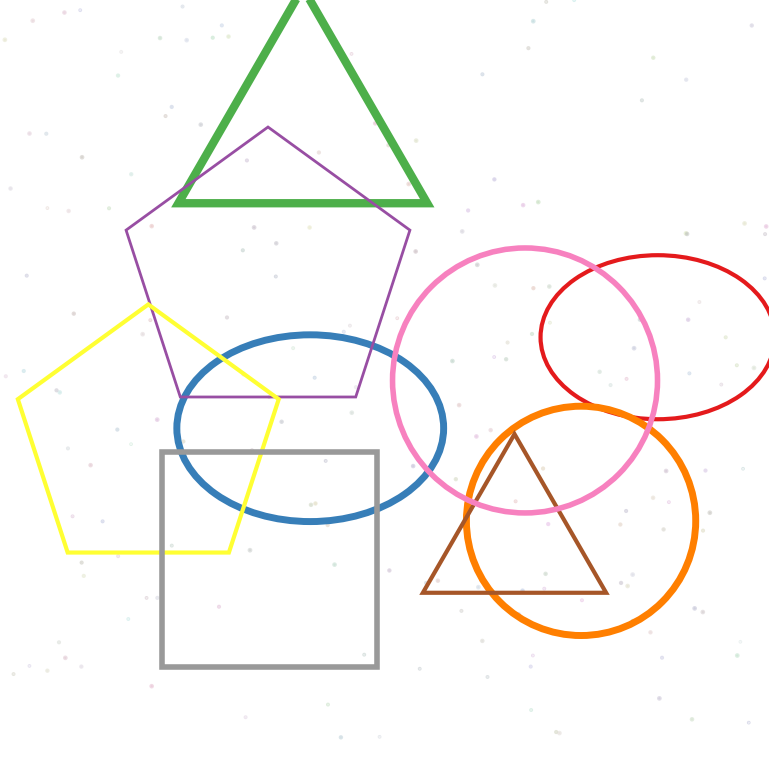[{"shape": "oval", "thickness": 1.5, "radius": 0.76, "center": [0.854, 0.562]}, {"shape": "oval", "thickness": 2.5, "radius": 0.87, "center": [0.403, 0.444]}, {"shape": "triangle", "thickness": 3, "radius": 0.93, "center": [0.393, 0.829]}, {"shape": "pentagon", "thickness": 1, "radius": 0.97, "center": [0.348, 0.641]}, {"shape": "circle", "thickness": 2.5, "radius": 0.74, "center": [0.755, 0.324]}, {"shape": "pentagon", "thickness": 1.5, "radius": 0.89, "center": [0.193, 0.427]}, {"shape": "triangle", "thickness": 1.5, "radius": 0.69, "center": [0.668, 0.299]}, {"shape": "circle", "thickness": 2, "radius": 0.86, "center": [0.682, 0.506]}, {"shape": "square", "thickness": 2, "radius": 0.7, "center": [0.35, 0.273]}]